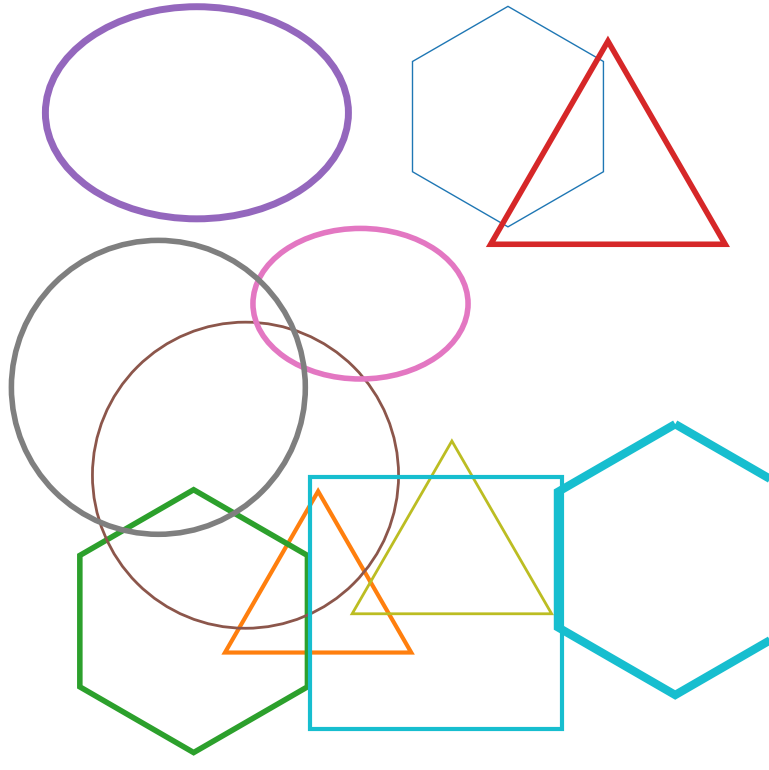[{"shape": "hexagon", "thickness": 0.5, "radius": 0.72, "center": [0.66, 0.849]}, {"shape": "triangle", "thickness": 1.5, "radius": 0.7, "center": [0.413, 0.222]}, {"shape": "hexagon", "thickness": 2, "radius": 0.85, "center": [0.251, 0.193]}, {"shape": "triangle", "thickness": 2, "radius": 0.88, "center": [0.79, 0.771]}, {"shape": "oval", "thickness": 2.5, "radius": 0.98, "center": [0.256, 0.854]}, {"shape": "circle", "thickness": 1, "radius": 0.99, "center": [0.319, 0.383]}, {"shape": "oval", "thickness": 2, "radius": 0.7, "center": [0.468, 0.606]}, {"shape": "circle", "thickness": 2, "radius": 0.95, "center": [0.206, 0.497]}, {"shape": "triangle", "thickness": 1, "radius": 0.75, "center": [0.587, 0.278]}, {"shape": "square", "thickness": 1.5, "radius": 0.82, "center": [0.566, 0.217]}, {"shape": "hexagon", "thickness": 3, "radius": 0.88, "center": [0.877, 0.273]}]